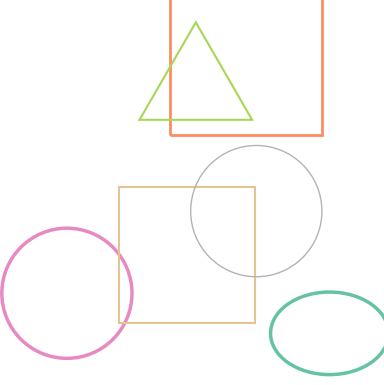[{"shape": "oval", "thickness": 2.5, "radius": 0.77, "center": [0.856, 0.134]}, {"shape": "square", "thickness": 2, "radius": 0.99, "center": [0.638, 0.846]}, {"shape": "circle", "thickness": 2.5, "radius": 0.85, "center": [0.174, 0.238]}, {"shape": "triangle", "thickness": 1.5, "radius": 0.84, "center": [0.509, 0.773]}, {"shape": "square", "thickness": 1.5, "radius": 0.88, "center": [0.485, 0.338]}, {"shape": "circle", "thickness": 1, "radius": 0.85, "center": [0.666, 0.452]}]